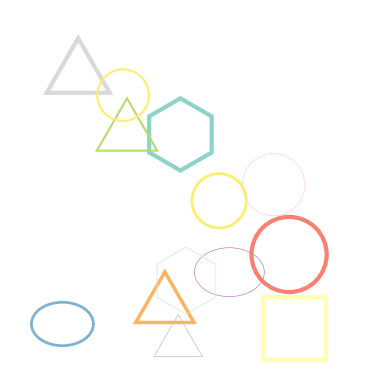[{"shape": "hexagon", "thickness": 3, "radius": 0.47, "center": [0.469, 0.651]}, {"shape": "square", "thickness": 3, "radius": 0.41, "center": [0.764, 0.147]}, {"shape": "triangle", "thickness": 0.5, "radius": 0.36, "center": [0.463, 0.11]}, {"shape": "circle", "thickness": 3, "radius": 0.49, "center": [0.751, 0.339]}, {"shape": "oval", "thickness": 2, "radius": 0.4, "center": [0.162, 0.158]}, {"shape": "triangle", "thickness": 2.5, "radius": 0.44, "center": [0.428, 0.206]}, {"shape": "triangle", "thickness": 1.5, "radius": 0.45, "center": [0.33, 0.654]}, {"shape": "circle", "thickness": 0.5, "radius": 0.4, "center": [0.711, 0.52]}, {"shape": "triangle", "thickness": 3, "radius": 0.47, "center": [0.203, 0.806]}, {"shape": "oval", "thickness": 0.5, "radius": 0.45, "center": [0.596, 0.293]}, {"shape": "hexagon", "thickness": 0.5, "radius": 0.43, "center": [0.483, 0.271]}, {"shape": "circle", "thickness": 1.5, "radius": 0.34, "center": [0.32, 0.753]}, {"shape": "circle", "thickness": 2, "radius": 0.35, "center": [0.569, 0.478]}]